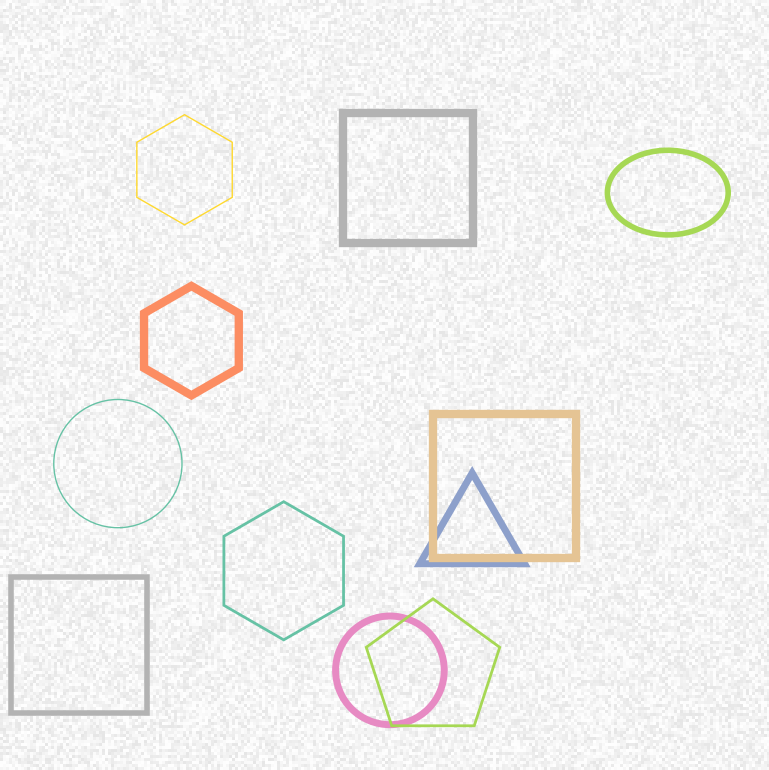[{"shape": "circle", "thickness": 0.5, "radius": 0.42, "center": [0.153, 0.398]}, {"shape": "hexagon", "thickness": 1, "radius": 0.45, "center": [0.368, 0.259]}, {"shape": "hexagon", "thickness": 3, "radius": 0.36, "center": [0.249, 0.558]}, {"shape": "triangle", "thickness": 2.5, "radius": 0.39, "center": [0.613, 0.307]}, {"shape": "circle", "thickness": 2.5, "radius": 0.35, "center": [0.506, 0.129]}, {"shape": "pentagon", "thickness": 1, "radius": 0.46, "center": [0.562, 0.131]}, {"shape": "oval", "thickness": 2, "radius": 0.39, "center": [0.867, 0.75]}, {"shape": "hexagon", "thickness": 0.5, "radius": 0.36, "center": [0.24, 0.779]}, {"shape": "square", "thickness": 3, "radius": 0.47, "center": [0.655, 0.369]}, {"shape": "square", "thickness": 2, "radius": 0.44, "center": [0.103, 0.163]}, {"shape": "square", "thickness": 3, "radius": 0.42, "center": [0.529, 0.769]}]